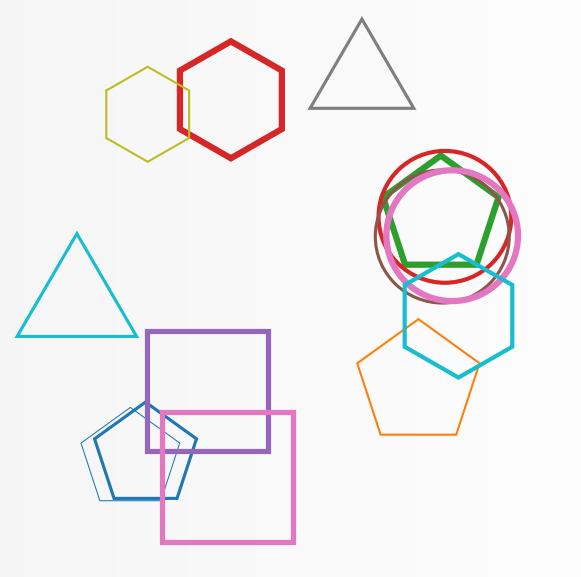[{"shape": "pentagon", "thickness": 0.5, "radius": 0.45, "center": [0.224, 0.204]}, {"shape": "pentagon", "thickness": 1.5, "radius": 0.46, "center": [0.25, 0.211]}, {"shape": "pentagon", "thickness": 1, "radius": 0.55, "center": [0.72, 0.336]}, {"shape": "pentagon", "thickness": 3, "radius": 0.52, "center": [0.758, 0.625]}, {"shape": "circle", "thickness": 2, "radius": 0.57, "center": [0.765, 0.624]}, {"shape": "hexagon", "thickness": 3, "radius": 0.51, "center": [0.397, 0.826]}, {"shape": "square", "thickness": 2.5, "radius": 0.52, "center": [0.357, 0.322]}, {"shape": "circle", "thickness": 1.5, "radius": 0.58, "center": [0.761, 0.59]}, {"shape": "square", "thickness": 2.5, "radius": 0.56, "center": [0.392, 0.173]}, {"shape": "circle", "thickness": 3, "radius": 0.57, "center": [0.778, 0.591]}, {"shape": "triangle", "thickness": 1.5, "radius": 0.52, "center": [0.623, 0.863]}, {"shape": "hexagon", "thickness": 1, "radius": 0.41, "center": [0.254, 0.801]}, {"shape": "hexagon", "thickness": 2, "radius": 0.53, "center": [0.789, 0.452]}, {"shape": "triangle", "thickness": 1.5, "radius": 0.59, "center": [0.132, 0.476]}]